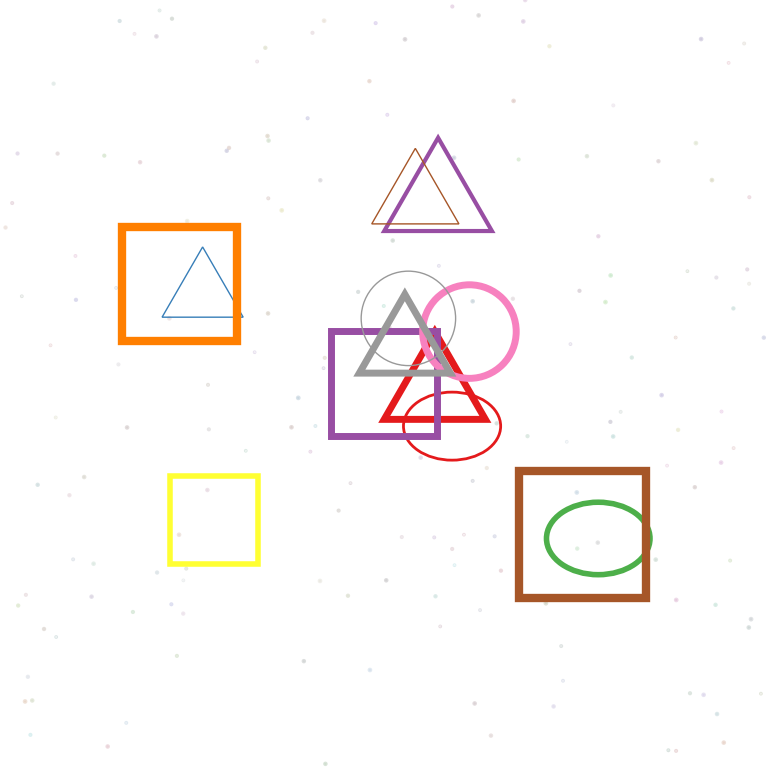[{"shape": "triangle", "thickness": 2.5, "radius": 0.38, "center": [0.565, 0.493]}, {"shape": "oval", "thickness": 1, "radius": 0.32, "center": [0.587, 0.447]}, {"shape": "triangle", "thickness": 0.5, "radius": 0.3, "center": [0.263, 0.618]}, {"shape": "oval", "thickness": 2, "radius": 0.34, "center": [0.777, 0.301]}, {"shape": "square", "thickness": 2.5, "radius": 0.34, "center": [0.499, 0.502]}, {"shape": "triangle", "thickness": 1.5, "radius": 0.4, "center": [0.569, 0.74]}, {"shape": "square", "thickness": 3, "radius": 0.37, "center": [0.233, 0.631]}, {"shape": "square", "thickness": 2, "radius": 0.29, "center": [0.278, 0.325]}, {"shape": "square", "thickness": 3, "radius": 0.41, "center": [0.757, 0.306]}, {"shape": "triangle", "thickness": 0.5, "radius": 0.33, "center": [0.539, 0.742]}, {"shape": "circle", "thickness": 2.5, "radius": 0.3, "center": [0.61, 0.569]}, {"shape": "circle", "thickness": 0.5, "radius": 0.31, "center": [0.53, 0.587]}, {"shape": "triangle", "thickness": 2.5, "radius": 0.34, "center": [0.526, 0.55]}]